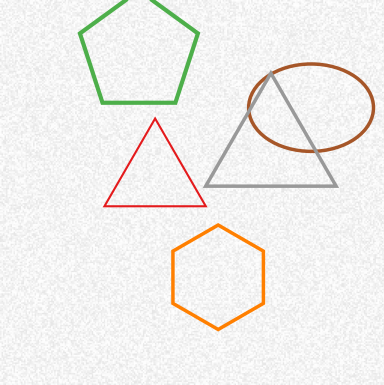[{"shape": "triangle", "thickness": 1.5, "radius": 0.76, "center": [0.403, 0.54]}, {"shape": "pentagon", "thickness": 3, "radius": 0.81, "center": [0.361, 0.863]}, {"shape": "hexagon", "thickness": 2.5, "radius": 0.68, "center": [0.567, 0.28]}, {"shape": "oval", "thickness": 2.5, "radius": 0.81, "center": [0.808, 0.72]}, {"shape": "triangle", "thickness": 2.5, "radius": 0.98, "center": [0.704, 0.614]}]